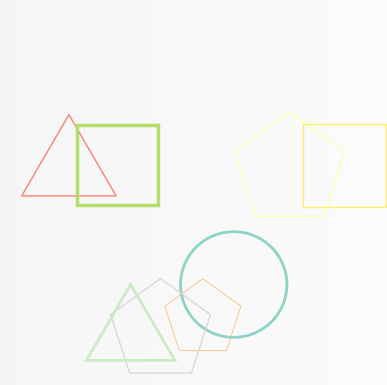[{"shape": "circle", "thickness": 2, "radius": 0.69, "center": [0.603, 0.261]}, {"shape": "pentagon", "thickness": 1, "radius": 0.75, "center": [0.748, 0.559]}, {"shape": "triangle", "thickness": 1, "radius": 0.7, "center": [0.178, 0.561]}, {"shape": "pentagon", "thickness": 0.5, "radius": 0.52, "center": [0.523, 0.173]}, {"shape": "square", "thickness": 2.5, "radius": 0.52, "center": [0.304, 0.571]}, {"shape": "pentagon", "thickness": 1, "radius": 0.68, "center": [0.414, 0.141]}, {"shape": "triangle", "thickness": 2, "radius": 0.66, "center": [0.337, 0.13]}, {"shape": "square", "thickness": 1, "radius": 0.54, "center": [0.889, 0.57]}]